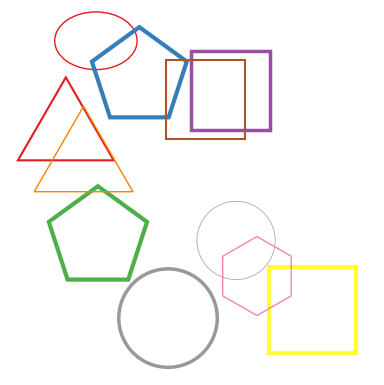[{"shape": "triangle", "thickness": 1.5, "radius": 0.72, "center": [0.171, 0.655]}, {"shape": "oval", "thickness": 1, "radius": 0.54, "center": [0.249, 0.894]}, {"shape": "pentagon", "thickness": 3, "radius": 0.65, "center": [0.362, 0.8]}, {"shape": "pentagon", "thickness": 3, "radius": 0.67, "center": [0.254, 0.382]}, {"shape": "square", "thickness": 2.5, "radius": 0.51, "center": [0.598, 0.765]}, {"shape": "triangle", "thickness": 1, "radius": 0.74, "center": [0.217, 0.576]}, {"shape": "square", "thickness": 3, "radius": 0.56, "center": [0.812, 0.195]}, {"shape": "square", "thickness": 1.5, "radius": 0.51, "center": [0.534, 0.742]}, {"shape": "hexagon", "thickness": 1, "radius": 0.51, "center": [0.667, 0.283]}, {"shape": "circle", "thickness": 2.5, "radius": 0.64, "center": [0.436, 0.174]}, {"shape": "circle", "thickness": 0.5, "radius": 0.51, "center": [0.613, 0.375]}]